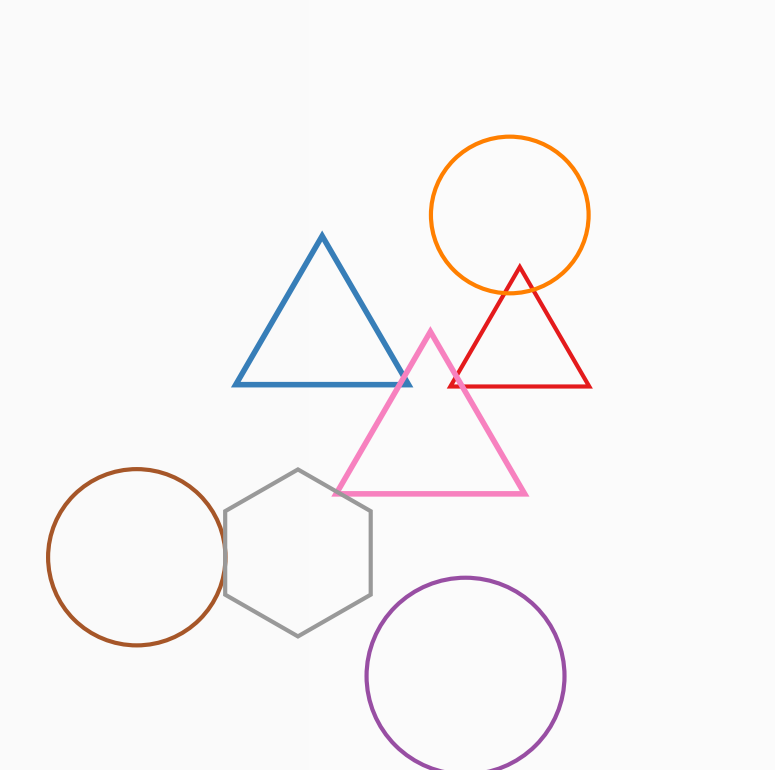[{"shape": "triangle", "thickness": 1.5, "radius": 0.52, "center": [0.671, 0.55]}, {"shape": "triangle", "thickness": 2, "radius": 0.64, "center": [0.416, 0.565]}, {"shape": "circle", "thickness": 1.5, "radius": 0.64, "center": [0.601, 0.122]}, {"shape": "circle", "thickness": 1.5, "radius": 0.51, "center": [0.658, 0.721]}, {"shape": "circle", "thickness": 1.5, "radius": 0.57, "center": [0.177, 0.276]}, {"shape": "triangle", "thickness": 2, "radius": 0.7, "center": [0.555, 0.429]}, {"shape": "hexagon", "thickness": 1.5, "radius": 0.54, "center": [0.384, 0.282]}]